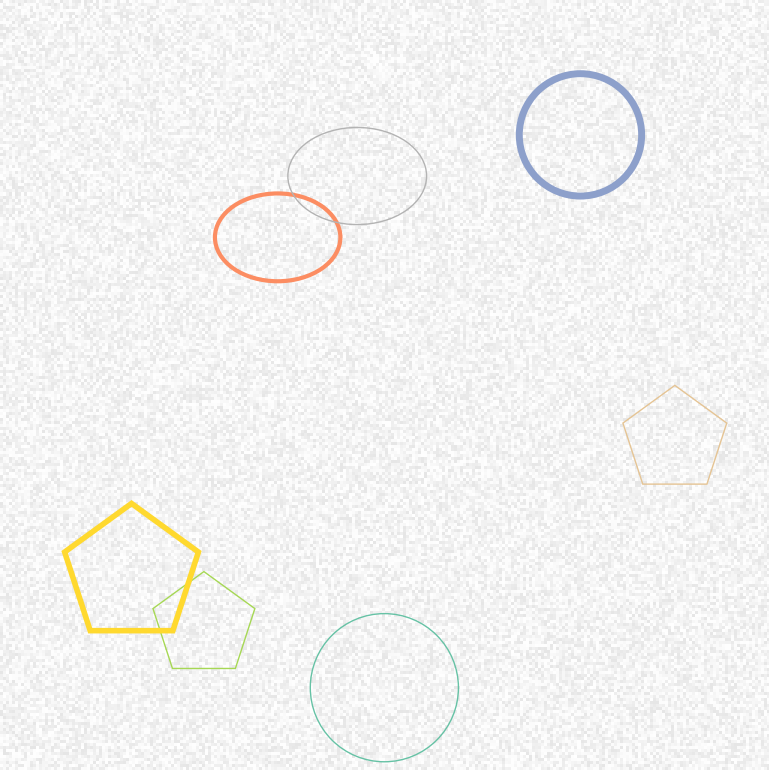[{"shape": "circle", "thickness": 0.5, "radius": 0.48, "center": [0.499, 0.107]}, {"shape": "oval", "thickness": 1.5, "radius": 0.41, "center": [0.361, 0.692]}, {"shape": "circle", "thickness": 2.5, "radius": 0.4, "center": [0.754, 0.825]}, {"shape": "pentagon", "thickness": 0.5, "radius": 0.35, "center": [0.265, 0.188]}, {"shape": "pentagon", "thickness": 2, "radius": 0.46, "center": [0.171, 0.255]}, {"shape": "pentagon", "thickness": 0.5, "radius": 0.35, "center": [0.876, 0.429]}, {"shape": "oval", "thickness": 0.5, "radius": 0.45, "center": [0.464, 0.771]}]